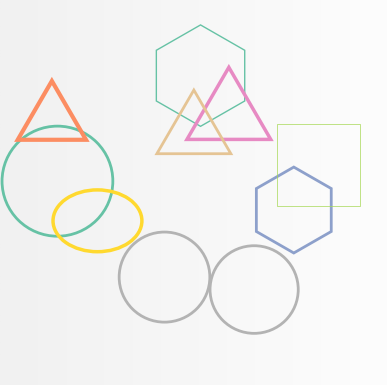[{"shape": "hexagon", "thickness": 1, "radius": 0.66, "center": [0.517, 0.804]}, {"shape": "circle", "thickness": 2, "radius": 0.71, "center": [0.148, 0.529]}, {"shape": "triangle", "thickness": 3, "radius": 0.51, "center": [0.134, 0.688]}, {"shape": "hexagon", "thickness": 2, "radius": 0.56, "center": [0.758, 0.454]}, {"shape": "triangle", "thickness": 2.5, "radius": 0.62, "center": [0.591, 0.7]}, {"shape": "square", "thickness": 0.5, "radius": 0.53, "center": [0.822, 0.571]}, {"shape": "oval", "thickness": 2.5, "radius": 0.57, "center": [0.252, 0.426]}, {"shape": "triangle", "thickness": 2, "radius": 0.55, "center": [0.5, 0.656]}, {"shape": "circle", "thickness": 2, "radius": 0.58, "center": [0.424, 0.28]}, {"shape": "circle", "thickness": 2, "radius": 0.57, "center": [0.656, 0.248]}]